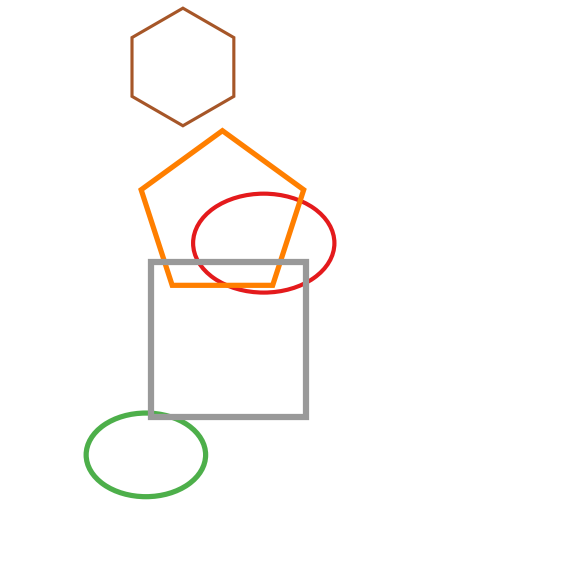[{"shape": "oval", "thickness": 2, "radius": 0.61, "center": [0.457, 0.578]}, {"shape": "oval", "thickness": 2.5, "radius": 0.52, "center": [0.253, 0.211]}, {"shape": "pentagon", "thickness": 2.5, "radius": 0.74, "center": [0.385, 0.625]}, {"shape": "hexagon", "thickness": 1.5, "radius": 0.51, "center": [0.317, 0.883]}, {"shape": "square", "thickness": 3, "radius": 0.67, "center": [0.396, 0.411]}]